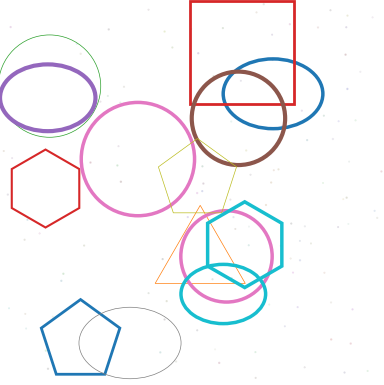[{"shape": "oval", "thickness": 2.5, "radius": 0.65, "center": [0.709, 0.756]}, {"shape": "pentagon", "thickness": 2, "radius": 0.54, "center": [0.209, 0.115]}, {"shape": "triangle", "thickness": 0.5, "radius": 0.68, "center": [0.52, 0.331]}, {"shape": "circle", "thickness": 0.5, "radius": 0.66, "center": [0.129, 0.776]}, {"shape": "square", "thickness": 2, "radius": 0.67, "center": [0.629, 0.864]}, {"shape": "hexagon", "thickness": 1.5, "radius": 0.51, "center": [0.118, 0.51]}, {"shape": "oval", "thickness": 3, "radius": 0.62, "center": [0.124, 0.746]}, {"shape": "circle", "thickness": 3, "radius": 0.61, "center": [0.619, 0.693]}, {"shape": "circle", "thickness": 2.5, "radius": 0.59, "center": [0.588, 0.334]}, {"shape": "circle", "thickness": 2.5, "radius": 0.74, "center": [0.358, 0.587]}, {"shape": "oval", "thickness": 0.5, "radius": 0.66, "center": [0.338, 0.109]}, {"shape": "pentagon", "thickness": 0.5, "radius": 0.53, "center": [0.513, 0.534]}, {"shape": "oval", "thickness": 2.5, "radius": 0.55, "center": [0.58, 0.236]}, {"shape": "hexagon", "thickness": 2.5, "radius": 0.56, "center": [0.636, 0.364]}]